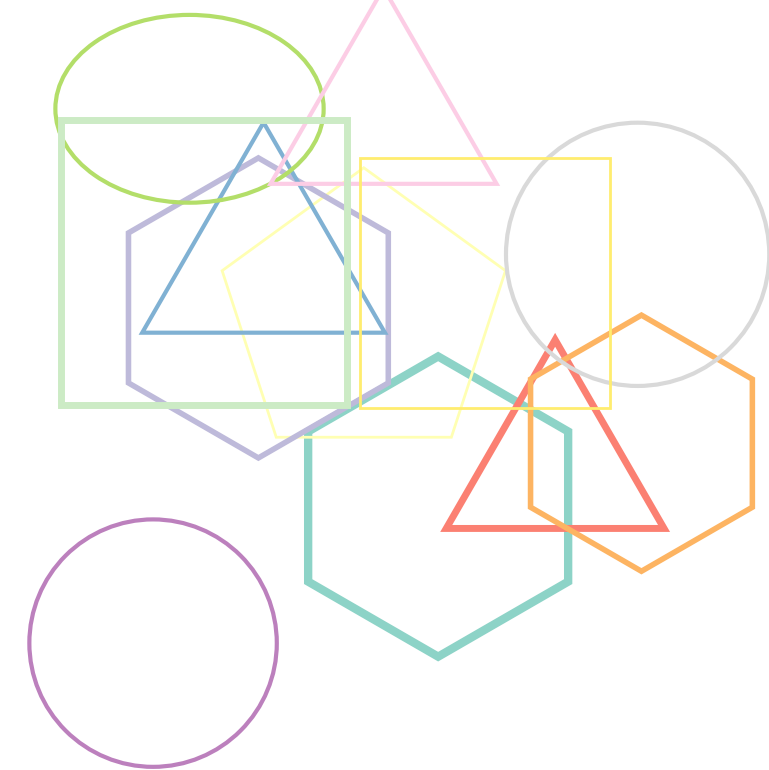[{"shape": "hexagon", "thickness": 3, "radius": 0.97, "center": [0.569, 0.342]}, {"shape": "pentagon", "thickness": 1, "radius": 0.97, "center": [0.472, 0.589]}, {"shape": "hexagon", "thickness": 2, "radius": 0.97, "center": [0.336, 0.6]}, {"shape": "triangle", "thickness": 2.5, "radius": 0.82, "center": [0.721, 0.395]}, {"shape": "triangle", "thickness": 1.5, "radius": 0.91, "center": [0.342, 0.659]}, {"shape": "hexagon", "thickness": 2, "radius": 0.83, "center": [0.833, 0.424]}, {"shape": "oval", "thickness": 1.5, "radius": 0.87, "center": [0.246, 0.859]}, {"shape": "triangle", "thickness": 1.5, "radius": 0.85, "center": [0.498, 0.846]}, {"shape": "circle", "thickness": 1.5, "radius": 0.85, "center": [0.828, 0.67]}, {"shape": "circle", "thickness": 1.5, "radius": 0.8, "center": [0.199, 0.165]}, {"shape": "square", "thickness": 2.5, "radius": 0.93, "center": [0.265, 0.659]}, {"shape": "square", "thickness": 1, "radius": 0.81, "center": [0.63, 0.632]}]